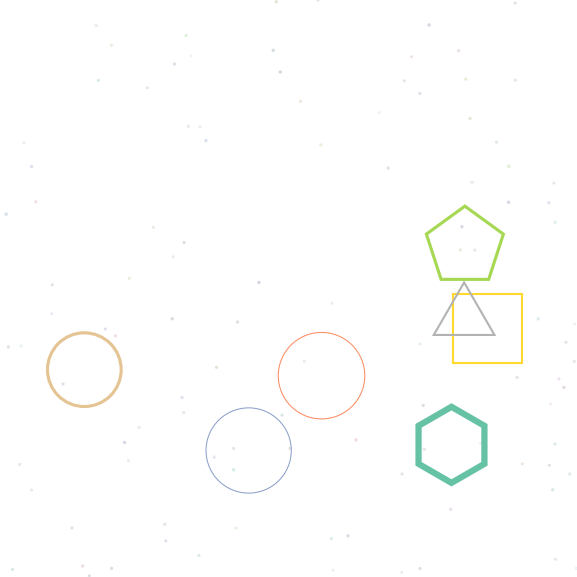[{"shape": "hexagon", "thickness": 3, "radius": 0.33, "center": [0.782, 0.229]}, {"shape": "circle", "thickness": 0.5, "radius": 0.37, "center": [0.557, 0.349]}, {"shape": "circle", "thickness": 0.5, "radius": 0.37, "center": [0.431, 0.219]}, {"shape": "pentagon", "thickness": 1.5, "radius": 0.35, "center": [0.805, 0.572]}, {"shape": "square", "thickness": 1, "radius": 0.3, "center": [0.844, 0.43]}, {"shape": "circle", "thickness": 1.5, "radius": 0.32, "center": [0.146, 0.359]}, {"shape": "triangle", "thickness": 1, "radius": 0.3, "center": [0.804, 0.449]}]